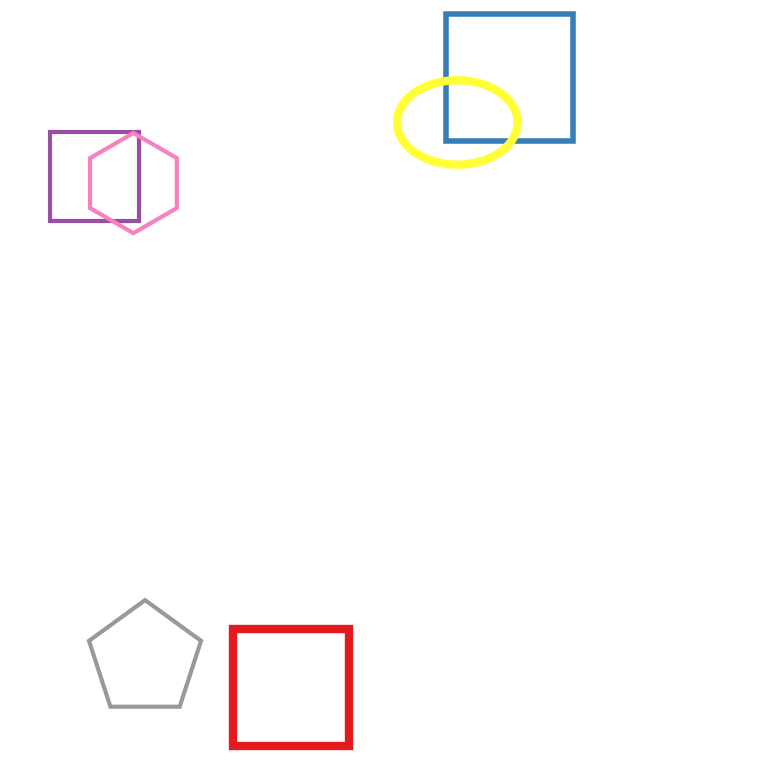[{"shape": "square", "thickness": 3, "radius": 0.38, "center": [0.378, 0.108]}, {"shape": "square", "thickness": 2, "radius": 0.41, "center": [0.662, 0.899]}, {"shape": "square", "thickness": 1.5, "radius": 0.29, "center": [0.123, 0.771]}, {"shape": "oval", "thickness": 3, "radius": 0.39, "center": [0.594, 0.841]}, {"shape": "hexagon", "thickness": 1.5, "radius": 0.32, "center": [0.173, 0.762]}, {"shape": "pentagon", "thickness": 1.5, "radius": 0.38, "center": [0.188, 0.144]}]